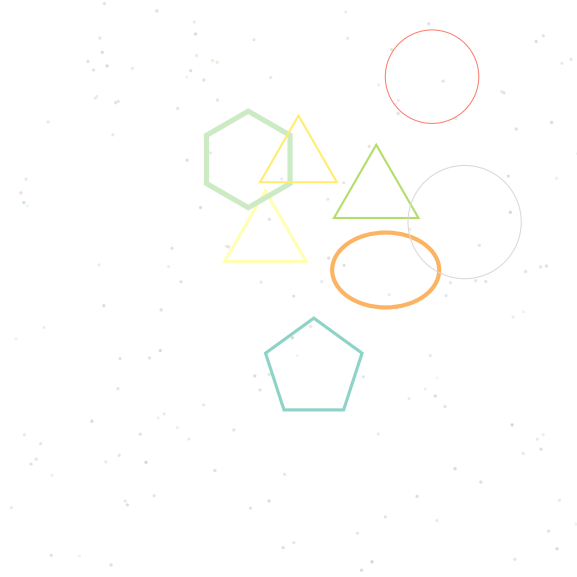[{"shape": "pentagon", "thickness": 1.5, "radius": 0.44, "center": [0.543, 0.36]}, {"shape": "triangle", "thickness": 1.5, "radius": 0.41, "center": [0.46, 0.587]}, {"shape": "circle", "thickness": 0.5, "radius": 0.4, "center": [0.748, 0.866]}, {"shape": "oval", "thickness": 2, "radius": 0.46, "center": [0.668, 0.532]}, {"shape": "triangle", "thickness": 1, "radius": 0.42, "center": [0.651, 0.664]}, {"shape": "circle", "thickness": 0.5, "radius": 0.49, "center": [0.805, 0.615]}, {"shape": "hexagon", "thickness": 2.5, "radius": 0.42, "center": [0.43, 0.723]}, {"shape": "triangle", "thickness": 1, "radius": 0.38, "center": [0.517, 0.722]}]